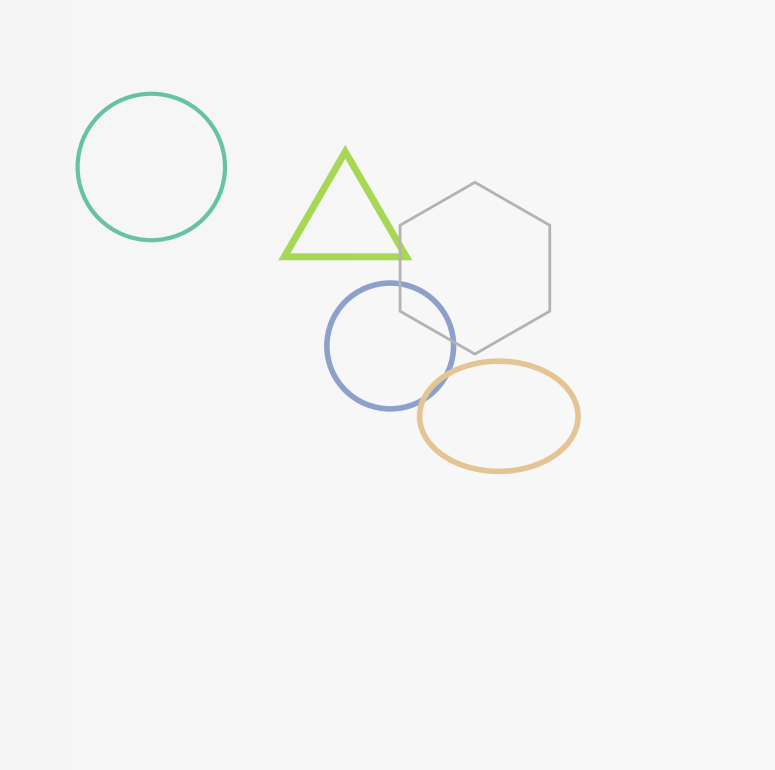[{"shape": "circle", "thickness": 1.5, "radius": 0.48, "center": [0.195, 0.783]}, {"shape": "circle", "thickness": 2, "radius": 0.41, "center": [0.504, 0.551]}, {"shape": "triangle", "thickness": 2.5, "radius": 0.45, "center": [0.446, 0.712]}, {"shape": "oval", "thickness": 2, "radius": 0.51, "center": [0.644, 0.459]}, {"shape": "hexagon", "thickness": 1, "radius": 0.56, "center": [0.613, 0.652]}]